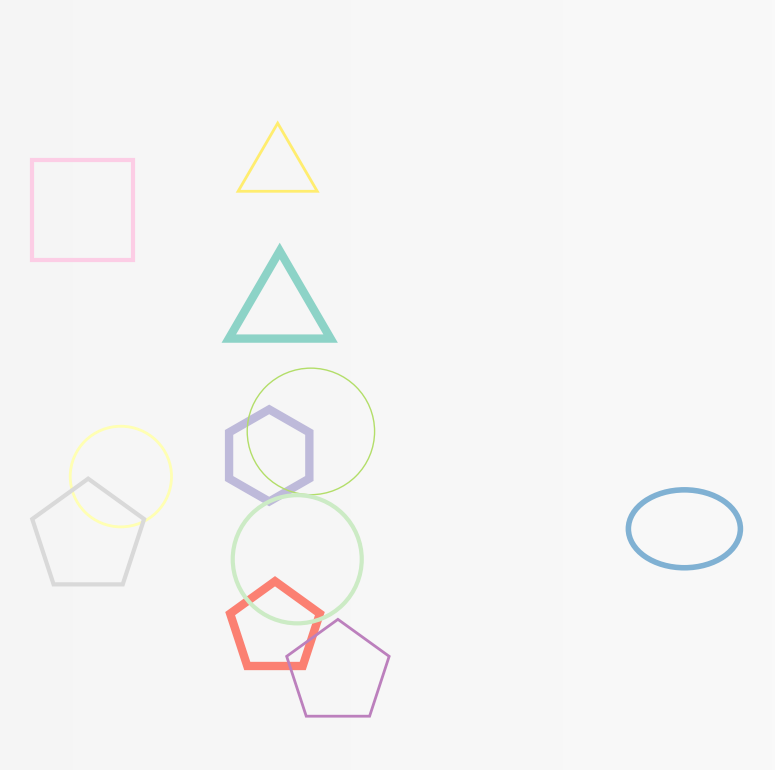[{"shape": "triangle", "thickness": 3, "radius": 0.38, "center": [0.361, 0.598]}, {"shape": "circle", "thickness": 1, "radius": 0.33, "center": [0.156, 0.381]}, {"shape": "hexagon", "thickness": 3, "radius": 0.3, "center": [0.347, 0.408]}, {"shape": "pentagon", "thickness": 3, "radius": 0.3, "center": [0.355, 0.184]}, {"shape": "oval", "thickness": 2, "radius": 0.36, "center": [0.883, 0.313]}, {"shape": "circle", "thickness": 0.5, "radius": 0.41, "center": [0.401, 0.44]}, {"shape": "square", "thickness": 1.5, "radius": 0.32, "center": [0.106, 0.727]}, {"shape": "pentagon", "thickness": 1.5, "radius": 0.38, "center": [0.114, 0.302]}, {"shape": "pentagon", "thickness": 1, "radius": 0.35, "center": [0.436, 0.126]}, {"shape": "circle", "thickness": 1.5, "radius": 0.42, "center": [0.384, 0.274]}, {"shape": "triangle", "thickness": 1, "radius": 0.29, "center": [0.358, 0.781]}]